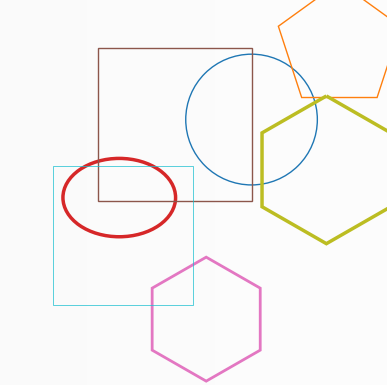[{"shape": "circle", "thickness": 1, "radius": 0.85, "center": [0.649, 0.689]}, {"shape": "pentagon", "thickness": 1, "radius": 0.83, "center": [0.876, 0.881]}, {"shape": "oval", "thickness": 2.5, "radius": 0.73, "center": [0.308, 0.487]}, {"shape": "square", "thickness": 1, "radius": 0.99, "center": [0.453, 0.677]}, {"shape": "hexagon", "thickness": 2, "radius": 0.81, "center": [0.532, 0.171]}, {"shape": "hexagon", "thickness": 2.5, "radius": 0.96, "center": [0.842, 0.559]}, {"shape": "square", "thickness": 0.5, "radius": 0.9, "center": [0.318, 0.388]}]